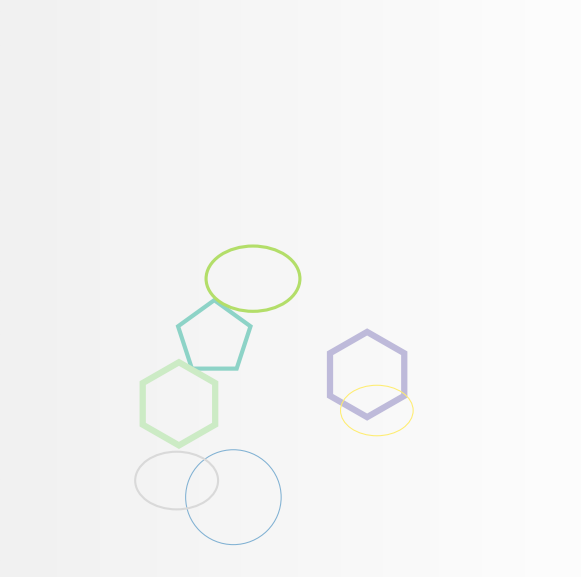[{"shape": "pentagon", "thickness": 2, "radius": 0.33, "center": [0.369, 0.414]}, {"shape": "hexagon", "thickness": 3, "radius": 0.37, "center": [0.632, 0.351]}, {"shape": "circle", "thickness": 0.5, "radius": 0.41, "center": [0.402, 0.138]}, {"shape": "oval", "thickness": 1.5, "radius": 0.4, "center": [0.435, 0.517]}, {"shape": "oval", "thickness": 1, "radius": 0.36, "center": [0.304, 0.167]}, {"shape": "hexagon", "thickness": 3, "radius": 0.36, "center": [0.308, 0.3]}, {"shape": "oval", "thickness": 0.5, "radius": 0.31, "center": [0.648, 0.288]}]